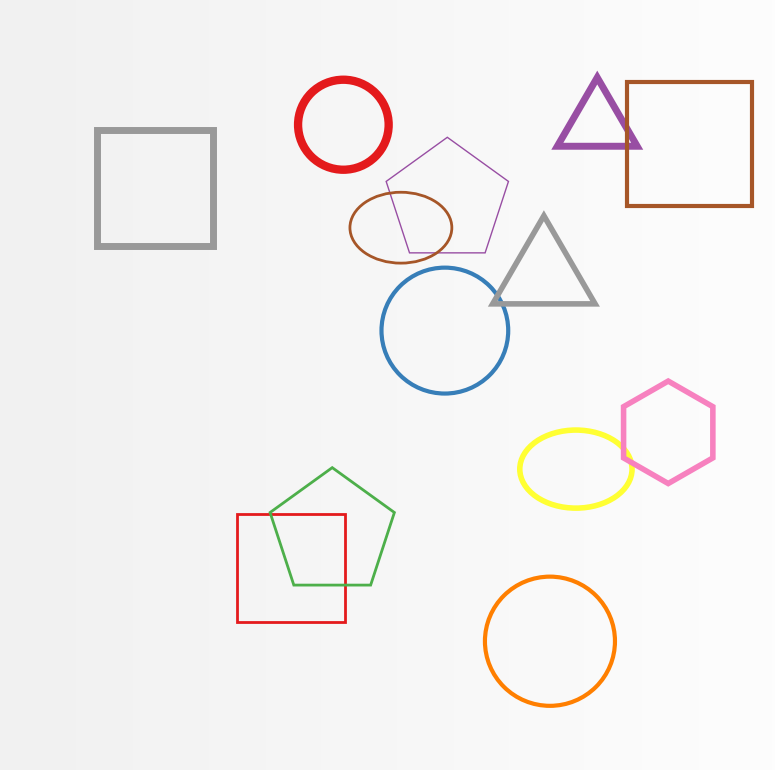[{"shape": "circle", "thickness": 3, "radius": 0.29, "center": [0.443, 0.838]}, {"shape": "square", "thickness": 1, "radius": 0.35, "center": [0.376, 0.262]}, {"shape": "circle", "thickness": 1.5, "radius": 0.41, "center": [0.574, 0.571]}, {"shape": "pentagon", "thickness": 1, "radius": 0.42, "center": [0.429, 0.308]}, {"shape": "triangle", "thickness": 2.5, "radius": 0.3, "center": [0.771, 0.84]}, {"shape": "pentagon", "thickness": 0.5, "radius": 0.41, "center": [0.577, 0.739]}, {"shape": "circle", "thickness": 1.5, "radius": 0.42, "center": [0.71, 0.167]}, {"shape": "oval", "thickness": 2, "radius": 0.36, "center": [0.743, 0.391]}, {"shape": "oval", "thickness": 1, "radius": 0.33, "center": [0.517, 0.704]}, {"shape": "square", "thickness": 1.5, "radius": 0.4, "center": [0.89, 0.813]}, {"shape": "hexagon", "thickness": 2, "radius": 0.33, "center": [0.862, 0.439]}, {"shape": "square", "thickness": 2.5, "radius": 0.38, "center": [0.2, 0.756]}, {"shape": "triangle", "thickness": 2, "radius": 0.38, "center": [0.702, 0.643]}]